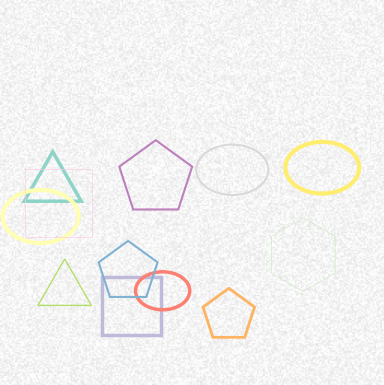[{"shape": "triangle", "thickness": 2.5, "radius": 0.43, "center": [0.137, 0.52]}, {"shape": "oval", "thickness": 3, "radius": 0.49, "center": [0.105, 0.438]}, {"shape": "square", "thickness": 2.5, "radius": 0.38, "center": [0.341, 0.205]}, {"shape": "oval", "thickness": 2.5, "radius": 0.35, "center": [0.422, 0.245]}, {"shape": "pentagon", "thickness": 1.5, "radius": 0.4, "center": [0.333, 0.294]}, {"shape": "pentagon", "thickness": 2, "radius": 0.35, "center": [0.594, 0.181]}, {"shape": "triangle", "thickness": 1, "radius": 0.4, "center": [0.168, 0.247]}, {"shape": "square", "thickness": 0.5, "radius": 0.44, "center": [0.152, 0.472]}, {"shape": "oval", "thickness": 1.5, "radius": 0.47, "center": [0.603, 0.559]}, {"shape": "pentagon", "thickness": 1.5, "radius": 0.5, "center": [0.404, 0.536]}, {"shape": "hexagon", "thickness": 0.5, "radius": 0.48, "center": [0.788, 0.338]}, {"shape": "oval", "thickness": 3, "radius": 0.48, "center": [0.837, 0.564]}]